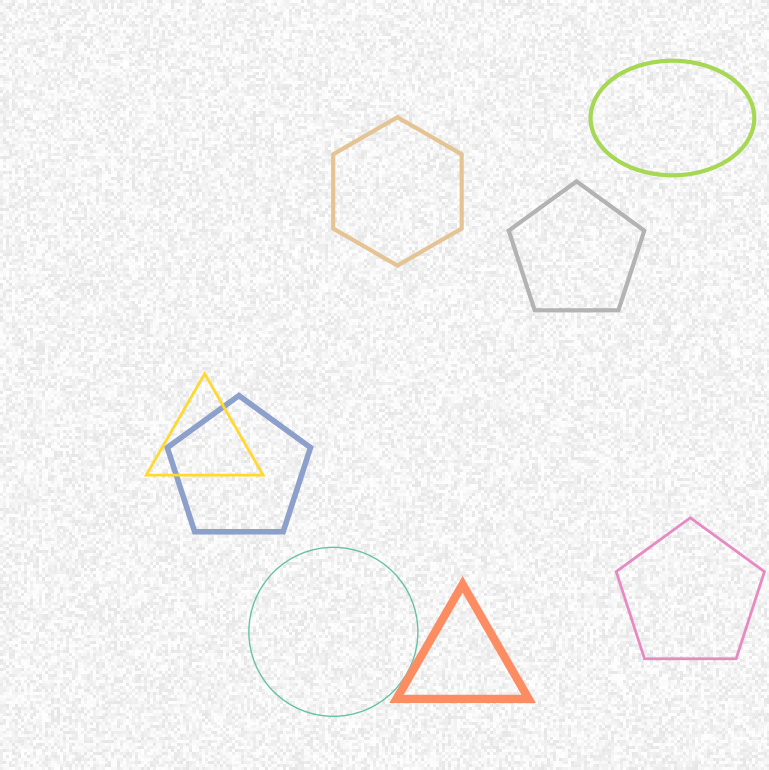[{"shape": "circle", "thickness": 0.5, "radius": 0.55, "center": [0.433, 0.179]}, {"shape": "triangle", "thickness": 3, "radius": 0.5, "center": [0.601, 0.142]}, {"shape": "pentagon", "thickness": 2, "radius": 0.49, "center": [0.31, 0.388]}, {"shape": "pentagon", "thickness": 1, "radius": 0.51, "center": [0.897, 0.226]}, {"shape": "oval", "thickness": 1.5, "radius": 0.53, "center": [0.873, 0.847]}, {"shape": "triangle", "thickness": 1, "radius": 0.44, "center": [0.266, 0.427]}, {"shape": "hexagon", "thickness": 1.5, "radius": 0.48, "center": [0.516, 0.751]}, {"shape": "pentagon", "thickness": 1.5, "radius": 0.46, "center": [0.749, 0.672]}]